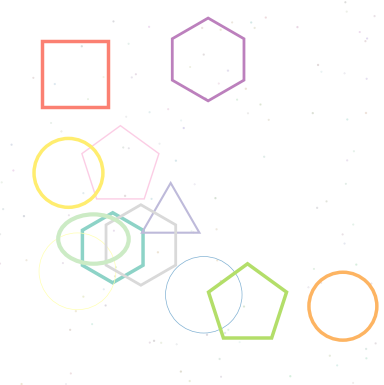[{"shape": "hexagon", "thickness": 2.5, "radius": 0.45, "center": [0.293, 0.356]}, {"shape": "circle", "thickness": 0.5, "radius": 0.5, "center": [0.201, 0.295]}, {"shape": "triangle", "thickness": 1.5, "radius": 0.43, "center": [0.443, 0.439]}, {"shape": "square", "thickness": 2.5, "radius": 0.43, "center": [0.195, 0.808]}, {"shape": "circle", "thickness": 0.5, "radius": 0.5, "center": [0.529, 0.234]}, {"shape": "circle", "thickness": 2.5, "radius": 0.44, "center": [0.891, 0.205]}, {"shape": "pentagon", "thickness": 2.5, "radius": 0.53, "center": [0.643, 0.208]}, {"shape": "pentagon", "thickness": 1, "radius": 0.53, "center": [0.313, 0.568]}, {"shape": "hexagon", "thickness": 2, "radius": 0.52, "center": [0.366, 0.364]}, {"shape": "hexagon", "thickness": 2, "radius": 0.54, "center": [0.541, 0.846]}, {"shape": "oval", "thickness": 3, "radius": 0.46, "center": [0.243, 0.379]}, {"shape": "circle", "thickness": 2.5, "radius": 0.45, "center": [0.178, 0.551]}]